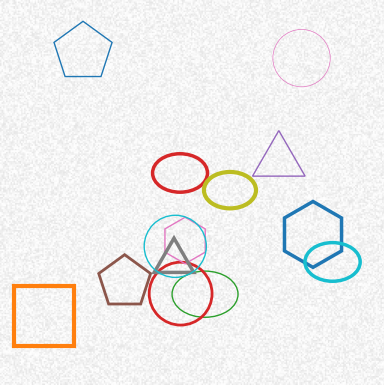[{"shape": "pentagon", "thickness": 1, "radius": 0.4, "center": [0.216, 0.865]}, {"shape": "hexagon", "thickness": 2.5, "radius": 0.43, "center": [0.813, 0.391]}, {"shape": "square", "thickness": 3, "radius": 0.39, "center": [0.115, 0.179]}, {"shape": "oval", "thickness": 1, "radius": 0.43, "center": [0.533, 0.236]}, {"shape": "oval", "thickness": 2.5, "radius": 0.36, "center": [0.468, 0.551]}, {"shape": "circle", "thickness": 2, "radius": 0.41, "center": [0.469, 0.237]}, {"shape": "triangle", "thickness": 1, "radius": 0.39, "center": [0.724, 0.582]}, {"shape": "pentagon", "thickness": 2, "radius": 0.35, "center": [0.324, 0.268]}, {"shape": "circle", "thickness": 0.5, "radius": 0.37, "center": [0.783, 0.849]}, {"shape": "hexagon", "thickness": 1, "radius": 0.3, "center": [0.481, 0.375]}, {"shape": "triangle", "thickness": 2.5, "radius": 0.3, "center": [0.452, 0.322]}, {"shape": "oval", "thickness": 3, "radius": 0.34, "center": [0.597, 0.506]}, {"shape": "circle", "thickness": 1, "radius": 0.4, "center": [0.455, 0.36]}, {"shape": "oval", "thickness": 2.5, "radius": 0.36, "center": [0.864, 0.32]}]